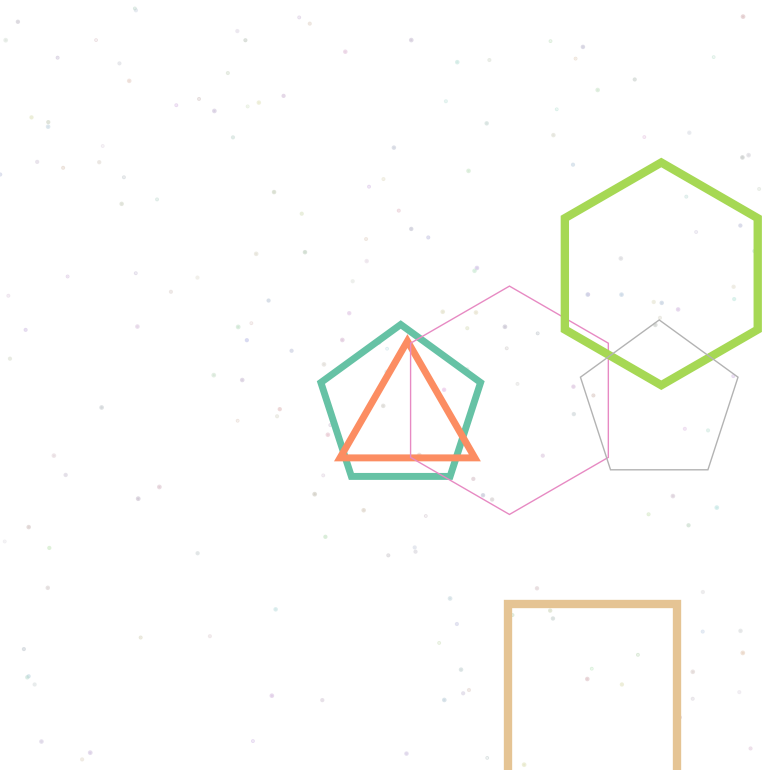[{"shape": "pentagon", "thickness": 2.5, "radius": 0.55, "center": [0.52, 0.47]}, {"shape": "triangle", "thickness": 2.5, "radius": 0.51, "center": [0.529, 0.456]}, {"shape": "hexagon", "thickness": 0.5, "radius": 0.74, "center": [0.662, 0.48]}, {"shape": "hexagon", "thickness": 3, "radius": 0.72, "center": [0.859, 0.644]}, {"shape": "square", "thickness": 3, "radius": 0.55, "center": [0.769, 0.106]}, {"shape": "pentagon", "thickness": 0.5, "radius": 0.54, "center": [0.856, 0.477]}]